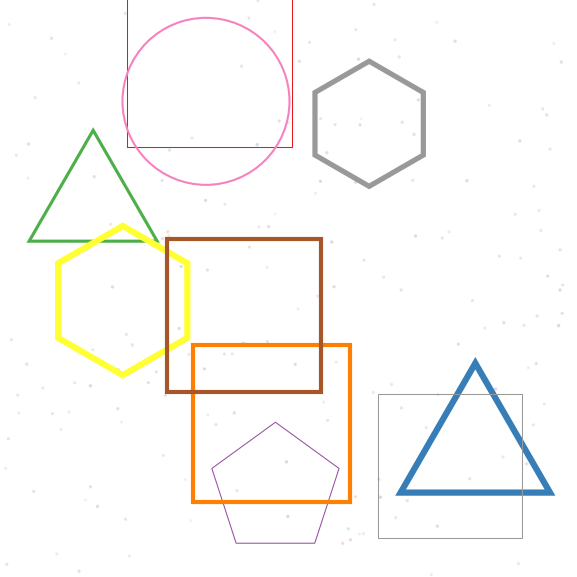[{"shape": "square", "thickness": 0.5, "radius": 0.71, "center": [0.363, 0.887]}, {"shape": "triangle", "thickness": 3, "radius": 0.75, "center": [0.823, 0.221]}, {"shape": "triangle", "thickness": 1.5, "radius": 0.64, "center": [0.161, 0.645]}, {"shape": "pentagon", "thickness": 0.5, "radius": 0.58, "center": [0.477, 0.152]}, {"shape": "square", "thickness": 2, "radius": 0.68, "center": [0.471, 0.266]}, {"shape": "hexagon", "thickness": 3, "radius": 0.65, "center": [0.213, 0.479]}, {"shape": "square", "thickness": 2, "radius": 0.67, "center": [0.422, 0.453]}, {"shape": "circle", "thickness": 1, "radius": 0.72, "center": [0.357, 0.824]}, {"shape": "hexagon", "thickness": 2.5, "radius": 0.54, "center": [0.639, 0.785]}, {"shape": "square", "thickness": 0.5, "radius": 0.62, "center": [0.779, 0.192]}]